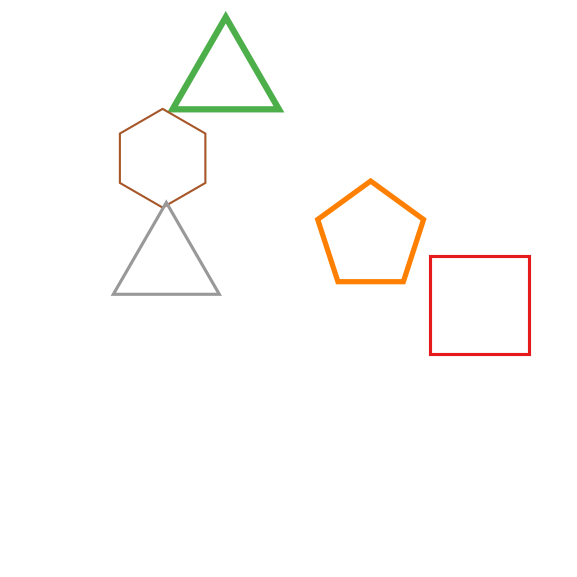[{"shape": "square", "thickness": 1.5, "radius": 0.43, "center": [0.83, 0.471]}, {"shape": "triangle", "thickness": 3, "radius": 0.53, "center": [0.391, 0.863]}, {"shape": "pentagon", "thickness": 2.5, "radius": 0.48, "center": [0.642, 0.589]}, {"shape": "hexagon", "thickness": 1, "radius": 0.43, "center": [0.282, 0.725]}, {"shape": "triangle", "thickness": 1.5, "radius": 0.53, "center": [0.288, 0.543]}]